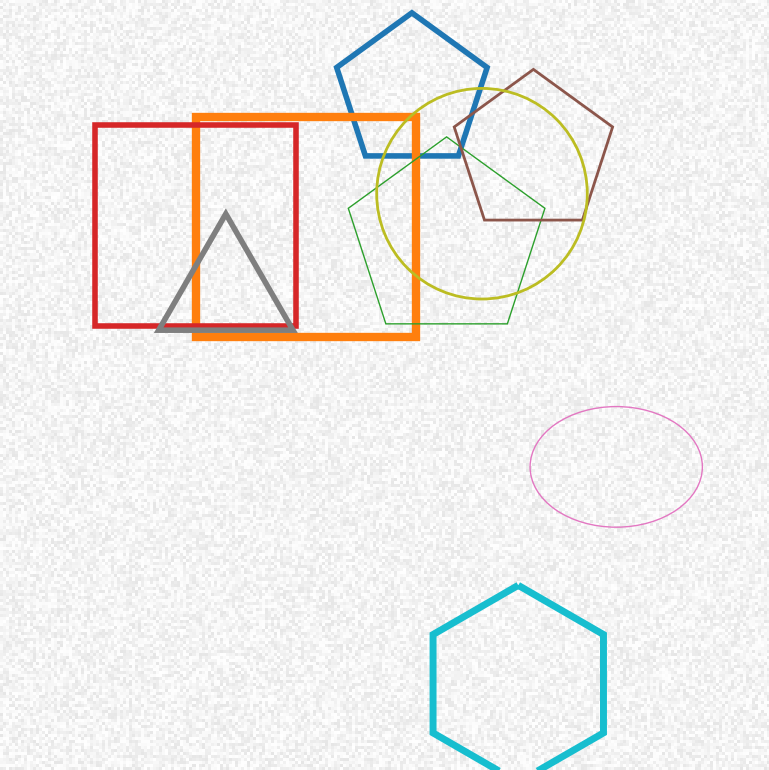[{"shape": "pentagon", "thickness": 2, "radius": 0.51, "center": [0.535, 0.881]}, {"shape": "square", "thickness": 3, "radius": 0.71, "center": [0.397, 0.706]}, {"shape": "pentagon", "thickness": 0.5, "radius": 0.67, "center": [0.58, 0.688]}, {"shape": "square", "thickness": 2, "radius": 0.65, "center": [0.254, 0.707]}, {"shape": "pentagon", "thickness": 1, "radius": 0.54, "center": [0.693, 0.802]}, {"shape": "oval", "thickness": 0.5, "radius": 0.56, "center": [0.8, 0.394]}, {"shape": "triangle", "thickness": 2, "radius": 0.5, "center": [0.293, 0.622]}, {"shape": "circle", "thickness": 1, "radius": 0.68, "center": [0.626, 0.748]}, {"shape": "hexagon", "thickness": 2.5, "radius": 0.64, "center": [0.673, 0.112]}]